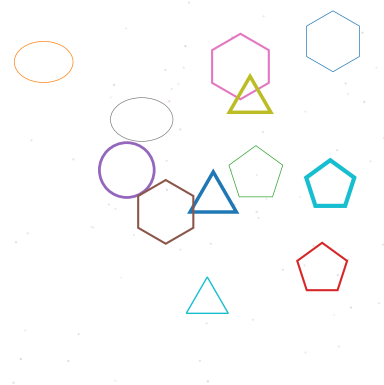[{"shape": "hexagon", "thickness": 0.5, "radius": 0.4, "center": [0.865, 0.893]}, {"shape": "triangle", "thickness": 2.5, "radius": 0.35, "center": [0.554, 0.484]}, {"shape": "oval", "thickness": 0.5, "radius": 0.38, "center": [0.113, 0.839]}, {"shape": "pentagon", "thickness": 0.5, "radius": 0.37, "center": [0.665, 0.548]}, {"shape": "pentagon", "thickness": 1.5, "radius": 0.34, "center": [0.837, 0.301]}, {"shape": "circle", "thickness": 2, "radius": 0.36, "center": [0.329, 0.558]}, {"shape": "hexagon", "thickness": 1.5, "radius": 0.41, "center": [0.431, 0.45]}, {"shape": "hexagon", "thickness": 1.5, "radius": 0.42, "center": [0.625, 0.827]}, {"shape": "oval", "thickness": 0.5, "radius": 0.41, "center": [0.368, 0.69]}, {"shape": "triangle", "thickness": 2.5, "radius": 0.31, "center": [0.65, 0.739]}, {"shape": "triangle", "thickness": 1, "radius": 0.31, "center": [0.538, 0.218]}, {"shape": "pentagon", "thickness": 3, "radius": 0.33, "center": [0.858, 0.518]}]